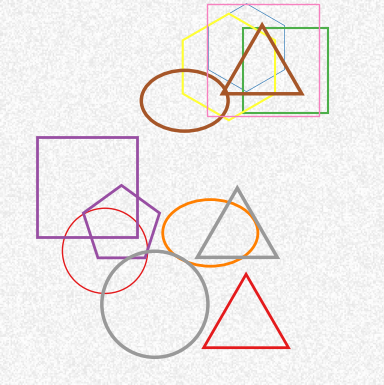[{"shape": "circle", "thickness": 1, "radius": 0.55, "center": [0.273, 0.348]}, {"shape": "triangle", "thickness": 2, "radius": 0.64, "center": [0.639, 0.16]}, {"shape": "hexagon", "thickness": 0.5, "radius": 0.57, "center": [0.64, 0.876]}, {"shape": "square", "thickness": 1.5, "radius": 0.55, "center": [0.742, 0.818]}, {"shape": "square", "thickness": 2, "radius": 0.65, "center": [0.226, 0.515]}, {"shape": "pentagon", "thickness": 2, "radius": 0.52, "center": [0.316, 0.414]}, {"shape": "oval", "thickness": 2, "radius": 0.62, "center": [0.546, 0.395]}, {"shape": "hexagon", "thickness": 1.5, "radius": 0.69, "center": [0.595, 0.826]}, {"shape": "triangle", "thickness": 2.5, "radius": 0.59, "center": [0.681, 0.816]}, {"shape": "oval", "thickness": 2.5, "radius": 0.56, "center": [0.48, 0.738]}, {"shape": "square", "thickness": 1, "radius": 0.73, "center": [0.684, 0.844]}, {"shape": "circle", "thickness": 2.5, "radius": 0.69, "center": [0.402, 0.21]}, {"shape": "triangle", "thickness": 2.5, "radius": 0.6, "center": [0.616, 0.391]}]